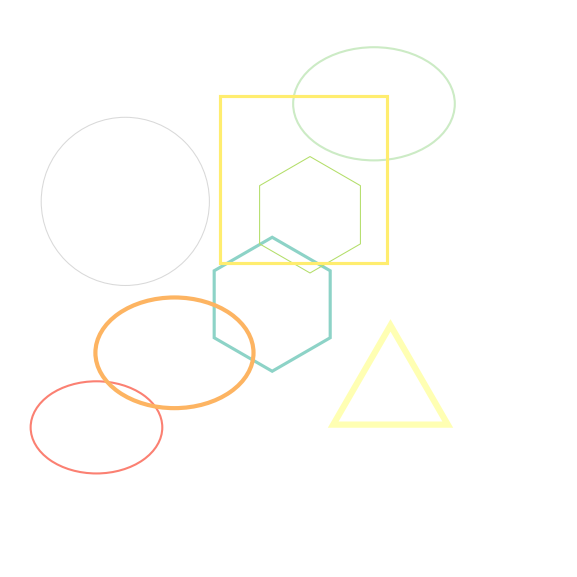[{"shape": "hexagon", "thickness": 1.5, "radius": 0.58, "center": [0.471, 0.472]}, {"shape": "triangle", "thickness": 3, "radius": 0.57, "center": [0.676, 0.321]}, {"shape": "oval", "thickness": 1, "radius": 0.57, "center": [0.167, 0.259]}, {"shape": "oval", "thickness": 2, "radius": 0.68, "center": [0.302, 0.388]}, {"shape": "hexagon", "thickness": 0.5, "radius": 0.5, "center": [0.537, 0.627]}, {"shape": "circle", "thickness": 0.5, "radius": 0.73, "center": [0.217, 0.65]}, {"shape": "oval", "thickness": 1, "radius": 0.7, "center": [0.648, 0.819]}, {"shape": "square", "thickness": 1.5, "radius": 0.72, "center": [0.526, 0.688]}]